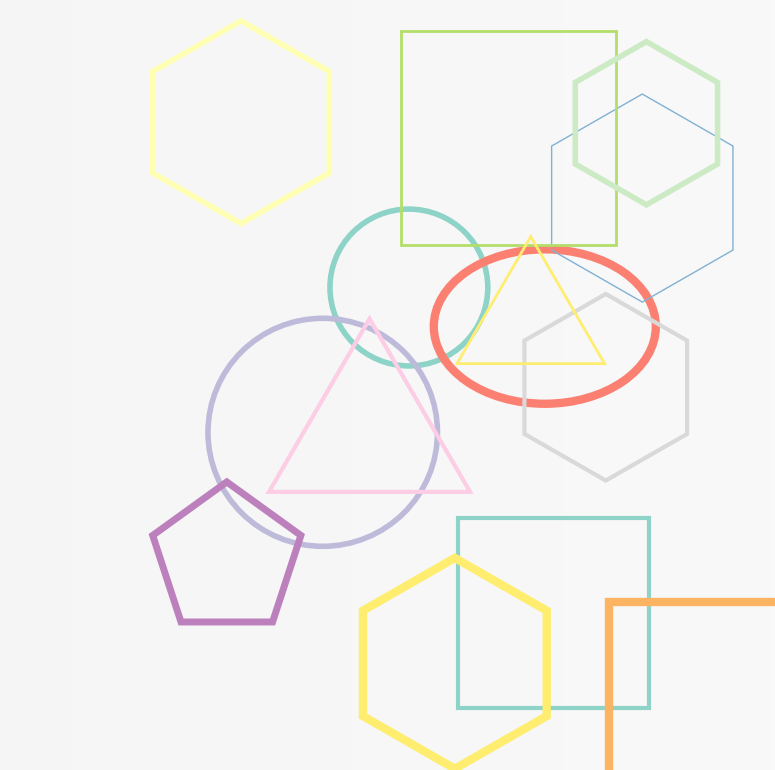[{"shape": "square", "thickness": 1.5, "radius": 0.62, "center": [0.715, 0.204]}, {"shape": "circle", "thickness": 2, "radius": 0.51, "center": [0.528, 0.627]}, {"shape": "hexagon", "thickness": 2, "radius": 0.66, "center": [0.311, 0.841]}, {"shape": "circle", "thickness": 2, "radius": 0.74, "center": [0.416, 0.439]}, {"shape": "oval", "thickness": 3, "radius": 0.72, "center": [0.703, 0.576]}, {"shape": "hexagon", "thickness": 0.5, "radius": 0.68, "center": [0.829, 0.743]}, {"shape": "square", "thickness": 3, "radius": 0.57, "center": [0.899, 0.105]}, {"shape": "square", "thickness": 1, "radius": 0.69, "center": [0.656, 0.82]}, {"shape": "triangle", "thickness": 1.5, "radius": 0.75, "center": [0.477, 0.436]}, {"shape": "hexagon", "thickness": 1.5, "radius": 0.61, "center": [0.782, 0.497]}, {"shape": "pentagon", "thickness": 2.5, "radius": 0.5, "center": [0.293, 0.274]}, {"shape": "hexagon", "thickness": 2, "radius": 0.53, "center": [0.834, 0.84]}, {"shape": "triangle", "thickness": 1, "radius": 0.55, "center": [0.685, 0.583]}, {"shape": "hexagon", "thickness": 3, "radius": 0.68, "center": [0.587, 0.138]}]